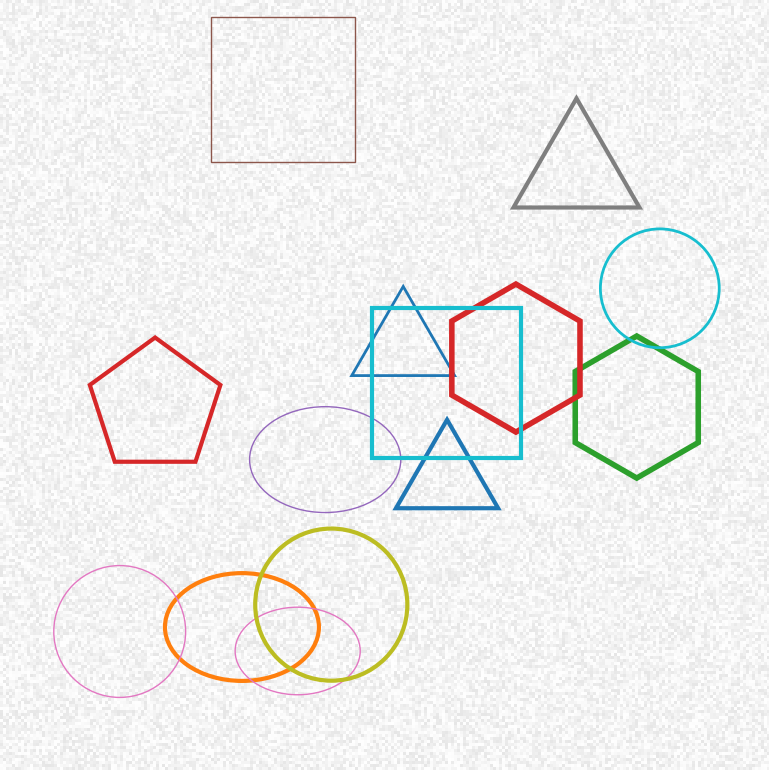[{"shape": "triangle", "thickness": 1.5, "radius": 0.38, "center": [0.581, 0.378]}, {"shape": "triangle", "thickness": 1, "radius": 0.39, "center": [0.524, 0.551]}, {"shape": "oval", "thickness": 1.5, "radius": 0.5, "center": [0.314, 0.186]}, {"shape": "hexagon", "thickness": 2, "radius": 0.46, "center": [0.827, 0.471]}, {"shape": "pentagon", "thickness": 1.5, "radius": 0.45, "center": [0.201, 0.472]}, {"shape": "hexagon", "thickness": 2, "radius": 0.48, "center": [0.67, 0.535]}, {"shape": "oval", "thickness": 0.5, "radius": 0.49, "center": [0.422, 0.403]}, {"shape": "square", "thickness": 0.5, "radius": 0.47, "center": [0.368, 0.884]}, {"shape": "oval", "thickness": 0.5, "radius": 0.41, "center": [0.387, 0.155]}, {"shape": "circle", "thickness": 0.5, "radius": 0.43, "center": [0.155, 0.18]}, {"shape": "triangle", "thickness": 1.5, "radius": 0.47, "center": [0.749, 0.778]}, {"shape": "circle", "thickness": 1.5, "radius": 0.49, "center": [0.43, 0.215]}, {"shape": "circle", "thickness": 1, "radius": 0.39, "center": [0.857, 0.626]}, {"shape": "square", "thickness": 1.5, "radius": 0.49, "center": [0.58, 0.502]}]